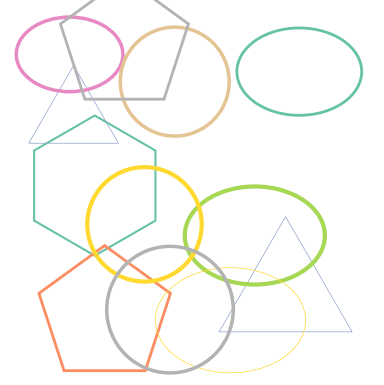[{"shape": "oval", "thickness": 2, "radius": 0.81, "center": [0.777, 0.814]}, {"shape": "hexagon", "thickness": 1.5, "radius": 0.91, "center": [0.246, 0.518]}, {"shape": "pentagon", "thickness": 2, "radius": 0.9, "center": [0.272, 0.183]}, {"shape": "triangle", "thickness": 0.5, "radius": 0.67, "center": [0.191, 0.695]}, {"shape": "triangle", "thickness": 0.5, "radius": 1.0, "center": [0.742, 0.238]}, {"shape": "oval", "thickness": 2.5, "radius": 0.69, "center": [0.181, 0.859]}, {"shape": "oval", "thickness": 3, "radius": 0.91, "center": [0.662, 0.388]}, {"shape": "oval", "thickness": 0.5, "radius": 0.98, "center": [0.599, 0.168]}, {"shape": "circle", "thickness": 3, "radius": 0.74, "center": [0.375, 0.417]}, {"shape": "circle", "thickness": 2.5, "radius": 0.71, "center": [0.454, 0.788]}, {"shape": "circle", "thickness": 2.5, "radius": 0.82, "center": [0.442, 0.196]}, {"shape": "pentagon", "thickness": 2, "radius": 0.87, "center": [0.323, 0.884]}]